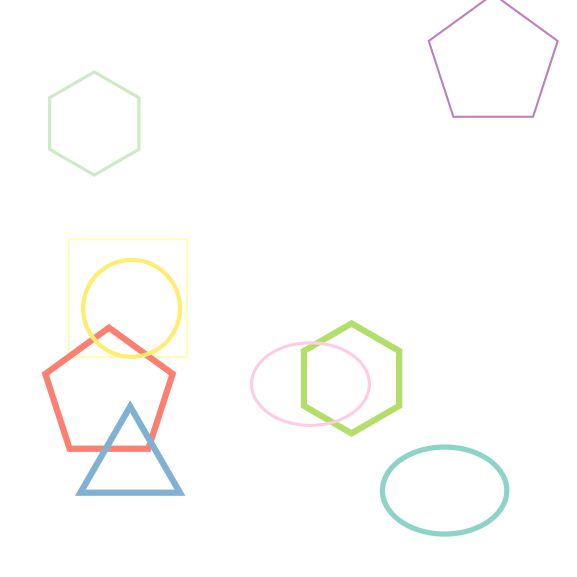[{"shape": "oval", "thickness": 2.5, "radius": 0.54, "center": [0.77, 0.15]}, {"shape": "square", "thickness": 1, "radius": 0.51, "center": [0.222, 0.484]}, {"shape": "pentagon", "thickness": 3, "radius": 0.58, "center": [0.189, 0.316]}, {"shape": "triangle", "thickness": 3, "radius": 0.5, "center": [0.225, 0.196]}, {"shape": "hexagon", "thickness": 3, "radius": 0.48, "center": [0.609, 0.344]}, {"shape": "oval", "thickness": 1.5, "radius": 0.51, "center": [0.538, 0.334]}, {"shape": "pentagon", "thickness": 1, "radius": 0.59, "center": [0.854, 0.892]}, {"shape": "hexagon", "thickness": 1.5, "radius": 0.45, "center": [0.163, 0.785]}, {"shape": "circle", "thickness": 2, "radius": 0.42, "center": [0.228, 0.465]}]